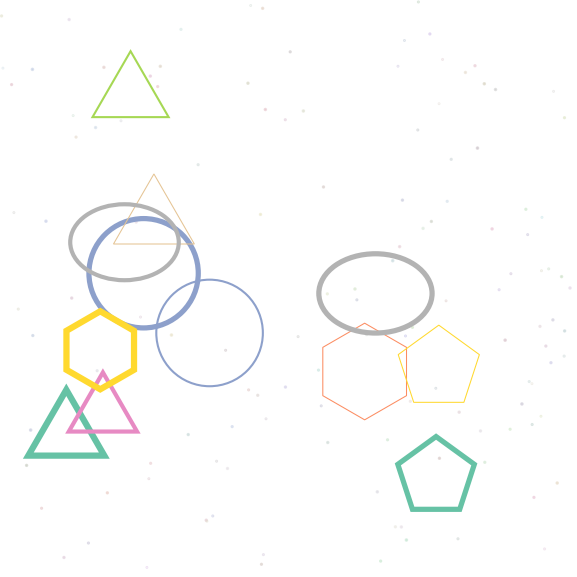[{"shape": "triangle", "thickness": 3, "radius": 0.38, "center": [0.115, 0.248]}, {"shape": "pentagon", "thickness": 2.5, "radius": 0.35, "center": [0.755, 0.174]}, {"shape": "hexagon", "thickness": 0.5, "radius": 0.42, "center": [0.631, 0.356]}, {"shape": "circle", "thickness": 1, "radius": 0.46, "center": [0.363, 0.423]}, {"shape": "circle", "thickness": 2.5, "radius": 0.47, "center": [0.249, 0.526]}, {"shape": "triangle", "thickness": 2, "radius": 0.34, "center": [0.178, 0.286]}, {"shape": "triangle", "thickness": 1, "radius": 0.38, "center": [0.226, 0.834]}, {"shape": "hexagon", "thickness": 3, "radius": 0.34, "center": [0.174, 0.393]}, {"shape": "pentagon", "thickness": 0.5, "radius": 0.37, "center": [0.76, 0.362]}, {"shape": "triangle", "thickness": 0.5, "radius": 0.4, "center": [0.267, 0.617]}, {"shape": "oval", "thickness": 2.5, "radius": 0.49, "center": [0.65, 0.491]}, {"shape": "oval", "thickness": 2, "radius": 0.47, "center": [0.216, 0.58]}]